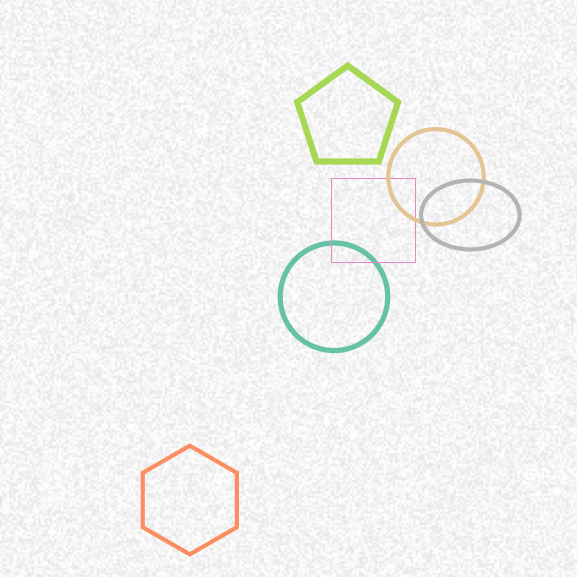[{"shape": "circle", "thickness": 2.5, "radius": 0.47, "center": [0.578, 0.485]}, {"shape": "hexagon", "thickness": 2, "radius": 0.47, "center": [0.329, 0.133]}, {"shape": "square", "thickness": 0.5, "radius": 0.36, "center": [0.646, 0.618]}, {"shape": "pentagon", "thickness": 3, "radius": 0.46, "center": [0.602, 0.794]}, {"shape": "circle", "thickness": 2, "radius": 0.41, "center": [0.755, 0.693]}, {"shape": "oval", "thickness": 2, "radius": 0.43, "center": [0.814, 0.627]}]